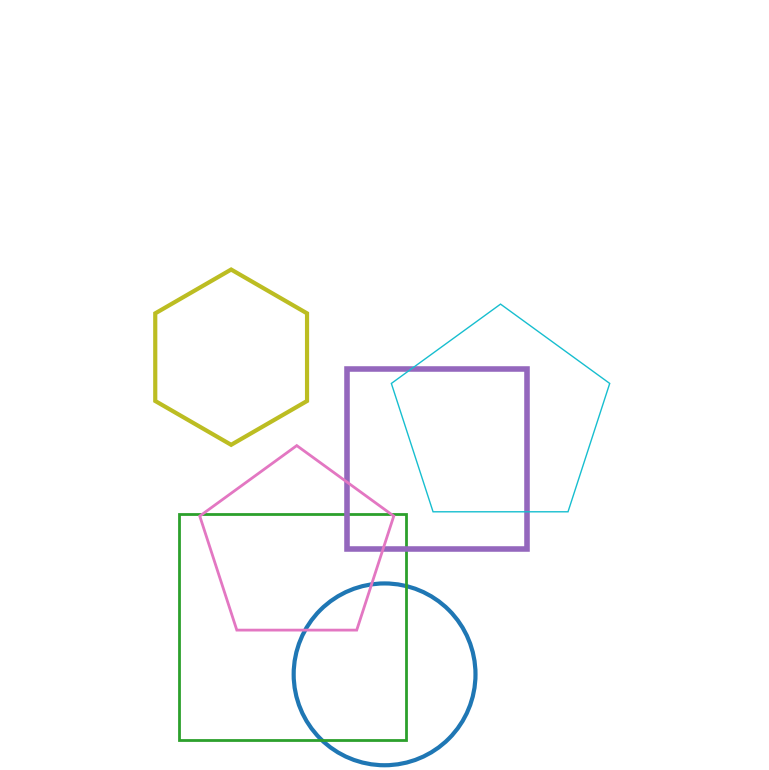[{"shape": "circle", "thickness": 1.5, "radius": 0.59, "center": [0.499, 0.124]}, {"shape": "square", "thickness": 1, "radius": 0.73, "center": [0.38, 0.185]}, {"shape": "square", "thickness": 2, "radius": 0.58, "center": [0.567, 0.404]}, {"shape": "pentagon", "thickness": 1, "radius": 0.66, "center": [0.385, 0.289]}, {"shape": "hexagon", "thickness": 1.5, "radius": 0.57, "center": [0.3, 0.536]}, {"shape": "pentagon", "thickness": 0.5, "radius": 0.75, "center": [0.65, 0.456]}]